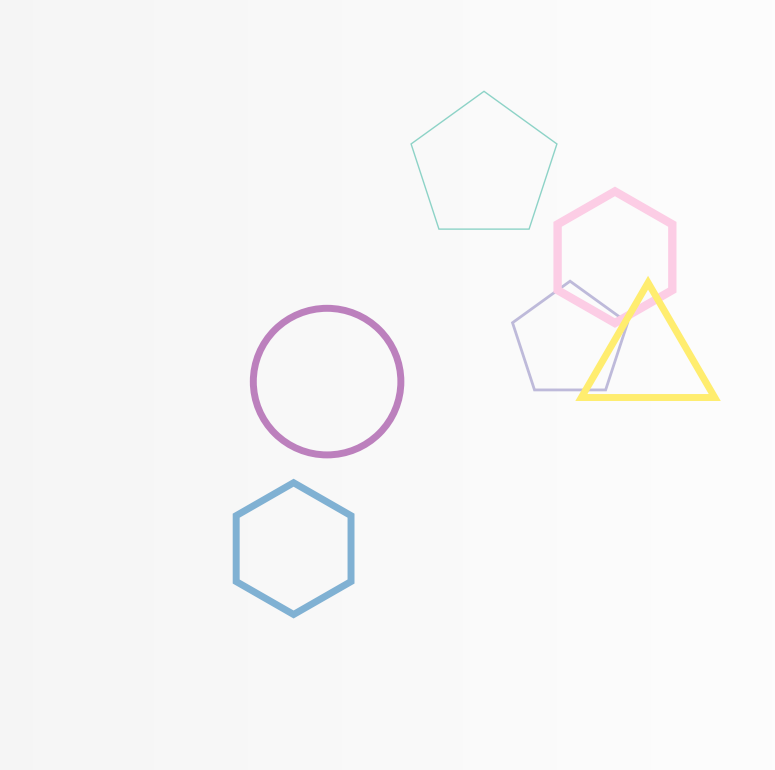[{"shape": "pentagon", "thickness": 0.5, "radius": 0.49, "center": [0.625, 0.782]}, {"shape": "pentagon", "thickness": 1, "radius": 0.39, "center": [0.736, 0.557]}, {"shape": "hexagon", "thickness": 2.5, "radius": 0.43, "center": [0.379, 0.288]}, {"shape": "hexagon", "thickness": 3, "radius": 0.43, "center": [0.793, 0.666]}, {"shape": "circle", "thickness": 2.5, "radius": 0.48, "center": [0.422, 0.504]}, {"shape": "triangle", "thickness": 2.5, "radius": 0.5, "center": [0.836, 0.533]}]